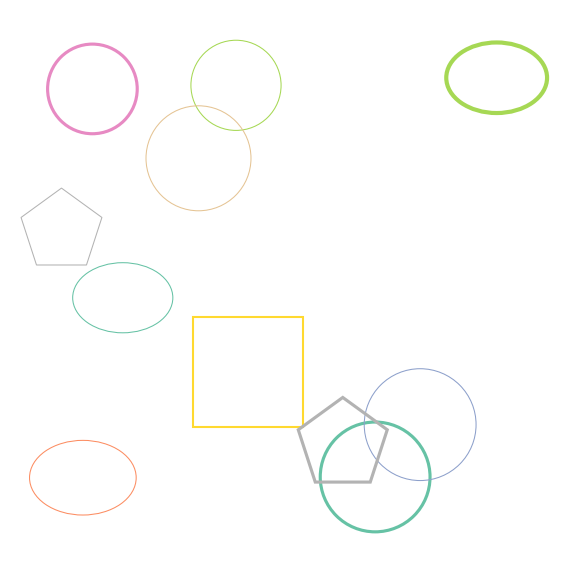[{"shape": "circle", "thickness": 1.5, "radius": 0.48, "center": [0.65, 0.173]}, {"shape": "oval", "thickness": 0.5, "radius": 0.43, "center": [0.213, 0.484]}, {"shape": "oval", "thickness": 0.5, "radius": 0.46, "center": [0.143, 0.172]}, {"shape": "circle", "thickness": 0.5, "radius": 0.48, "center": [0.728, 0.264]}, {"shape": "circle", "thickness": 1.5, "radius": 0.39, "center": [0.16, 0.845]}, {"shape": "oval", "thickness": 2, "radius": 0.44, "center": [0.86, 0.864]}, {"shape": "circle", "thickness": 0.5, "radius": 0.39, "center": [0.409, 0.851]}, {"shape": "square", "thickness": 1, "radius": 0.47, "center": [0.429, 0.355]}, {"shape": "circle", "thickness": 0.5, "radius": 0.45, "center": [0.344, 0.725]}, {"shape": "pentagon", "thickness": 1.5, "radius": 0.41, "center": [0.594, 0.23]}, {"shape": "pentagon", "thickness": 0.5, "radius": 0.37, "center": [0.106, 0.6]}]